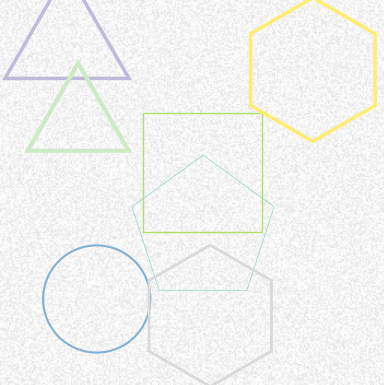[{"shape": "pentagon", "thickness": 0.5, "radius": 0.97, "center": [0.527, 0.403]}, {"shape": "triangle", "thickness": 2.5, "radius": 0.93, "center": [0.174, 0.889]}, {"shape": "circle", "thickness": 1.5, "radius": 0.7, "center": [0.251, 0.223]}, {"shape": "square", "thickness": 1, "radius": 0.77, "center": [0.525, 0.551]}, {"shape": "hexagon", "thickness": 2, "radius": 0.92, "center": [0.546, 0.18]}, {"shape": "triangle", "thickness": 3, "radius": 0.76, "center": [0.203, 0.684]}, {"shape": "hexagon", "thickness": 2.5, "radius": 0.93, "center": [0.813, 0.819]}]